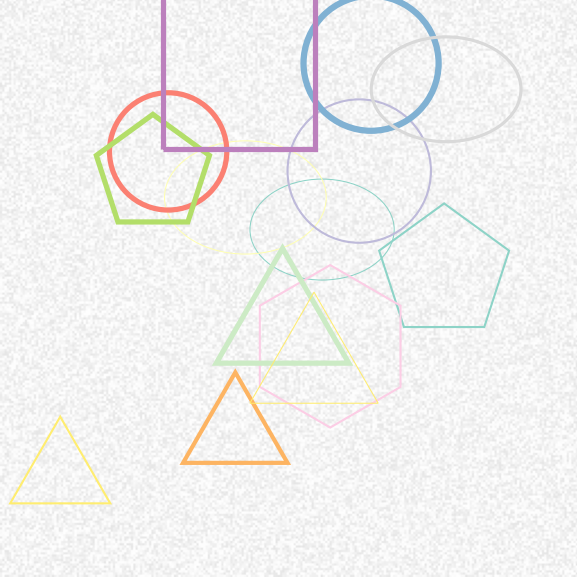[{"shape": "pentagon", "thickness": 1, "radius": 0.59, "center": [0.769, 0.529]}, {"shape": "oval", "thickness": 0.5, "radius": 0.62, "center": [0.558, 0.602]}, {"shape": "oval", "thickness": 0.5, "radius": 0.7, "center": [0.425, 0.657]}, {"shape": "circle", "thickness": 1, "radius": 0.62, "center": [0.622, 0.703]}, {"shape": "circle", "thickness": 2.5, "radius": 0.51, "center": [0.291, 0.737]}, {"shape": "circle", "thickness": 3, "radius": 0.58, "center": [0.643, 0.89]}, {"shape": "triangle", "thickness": 2, "radius": 0.52, "center": [0.407, 0.25]}, {"shape": "pentagon", "thickness": 2.5, "radius": 0.51, "center": [0.265, 0.698]}, {"shape": "hexagon", "thickness": 1, "radius": 0.7, "center": [0.572, 0.399]}, {"shape": "oval", "thickness": 1.5, "radius": 0.65, "center": [0.772, 0.845]}, {"shape": "square", "thickness": 2.5, "radius": 0.66, "center": [0.414, 0.873]}, {"shape": "triangle", "thickness": 2.5, "radius": 0.66, "center": [0.489, 0.437]}, {"shape": "triangle", "thickness": 0.5, "radius": 0.64, "center": [0.544, 0.365]}, {"shape": "triangle", "thickness": 1, "radius": 0.5, "center": [0.104, 0.178]}]